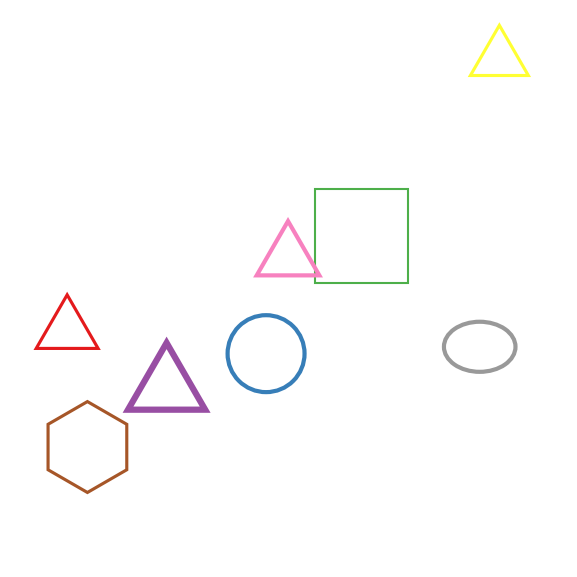[{"shape": "triangle", "thickness": 1.5, "radius": 0.31, "center": [0.116, 0.427]}, {"shape": "circle", "thickness": 2, "radius": 0.33, "center": [0.461, 0.387]}, {"shape": "square", "thickness": 1, "radius": 0.4, "center": [0.626, 0.591]}, {"shape": "triangle", "thickness": 3, "radius": 0.39, "center": [0.288, 0.328]}, {"shape": "triangle", "thickness": 1.5, "radius": 0.29, "center": [0.865, 0.897]}, {"shape": "hexagon", "thickness": 1.5, "radius": 0.39, "center": [0.151, 0.225]}, {"shape": "triangle", "thickness": 2, "radius": 0.31, "center": [0.499, 0.554]}, {"shape": "oval", "thickness": 2, "radius": 0.31, "center": [0.831, 0.399]}]